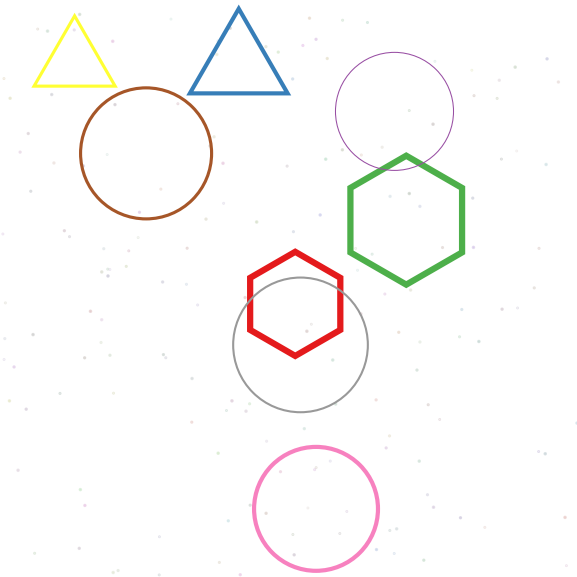[{"shape": "hexagon", "thickness": 3, "radius": 0.45, "center": [0.511, 0.473]}, {"shape": "triangle", "thickness": 2, "radius": 0.49, "center": [0.413, 0.886]}, {"shape": "hexagon", "thickness": 3, "radius": 0.56, "center": [0.703, 0.618]}, {"shape": "circle", "thickness": 0.5, "radius": 0.51, "center": [0.683, 0.806]}, {"shape": "triangle", "thickness": 1.5, "radius": 0.41, "center": [0.129, 0.891]}, {"shape": "circle", "thickness": 1.5, "radius": 0.57, "center": [0.253, 0.734]}, {"shape": "circle", "thickness": 2, "radius": 0.54, "center": [0.547, 0.118]}, {"shape": "circle", "thickness": 1, "radius": 0.58, "center": [0.52, 0.402]}]